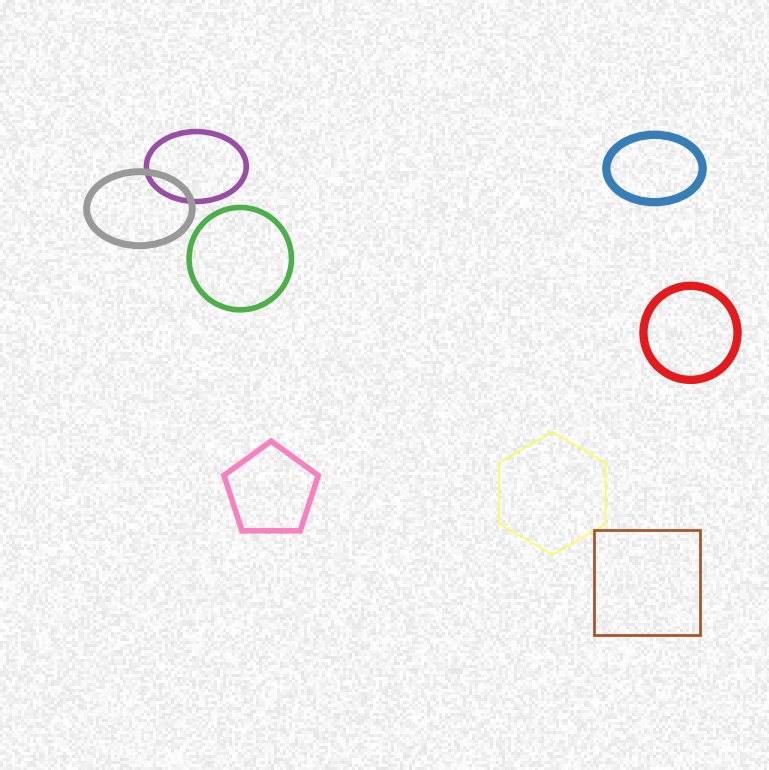[{"shape": "circle", "thickness": 3, "radius": 0.31, "center": [0.897, 0.568]}, {"shape": "oval", "thickness": 3, "radius": 0.31, "center": [0.85, 0.781]}, {"shape": "circle", "thickness": 2, "radius": 0.33, "center": [0.312, 0.664]}, {"shape": "oval", "thickness": 2, "radius": 0.32, "center": [0.255, 0.784]}, {"shape": "hexagon", "thickness": 0.5, "radius": 0.4, "center": [0.717, 0.359]}, {"shape": "square", "thickness": 1, "radius": 0.34, "center": [0.84, 0.244]}, {"shape": "pentagon", "thickness": 2, "radius": 0.32, "center": [0.352, 0.363]}, {"shape": "oval", "thickness": 2.5, "radius": 0.34, "center": [0.181, 0.729]}]